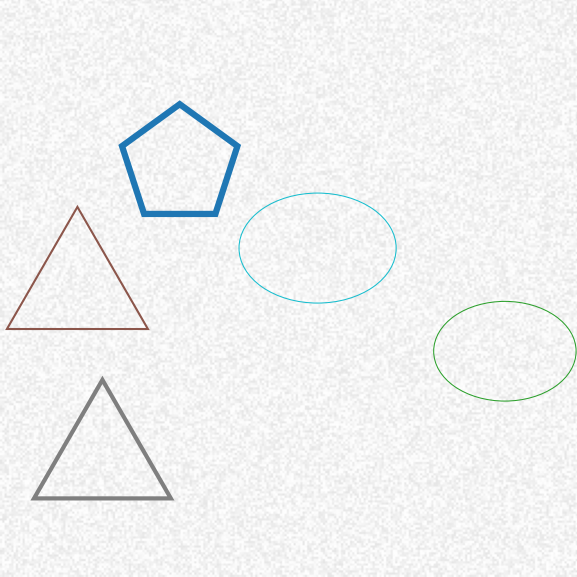[{"shape": "pentagon", "thickness": 3, "radius": 0.53, "center": [0.311, 0.714]}, {"shape": "oval", "thickness": 0.5, "radius": 0.62, "center": [0.874, 0.391]}, {"shape": "triangle", "thickness": 1, "radius": 0.7, "center": [0.134, 0.5]}, {"shape": "triangle", "thickness": 2, "radius": 0.68, "center": [0.177, 0.205]}, {"shape": "oval", "thickness": 0.5, "radius": 0.68, "center": [0.55, 0.57]}]